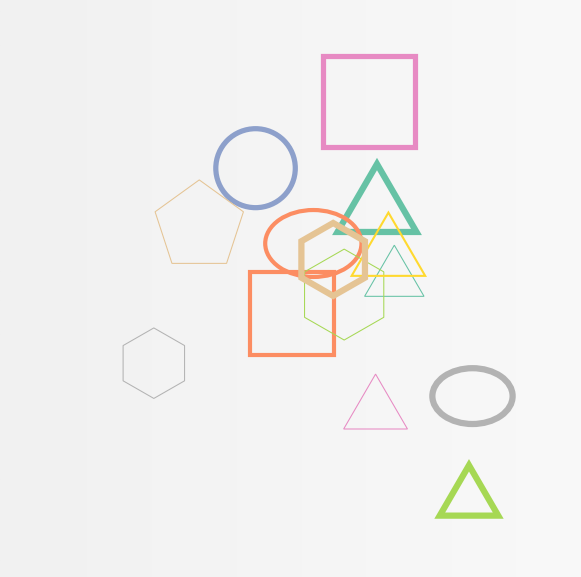[{"shape": "triangle", "thickness": 0.5, "radius": 0.3, "center": [0.678, 0.516]}, {"shape": "triangle", "thickness": 3, "radius": 0.39, "center": [0.649, 0.637]}, {"shape": "square", "thickness": 2, "radius": 0.36, "center": [0.503, 0.457]}, {"shape": "oval", "thickness": 2, "radius": 0.41, "center": [0.539, 0.578]}, {"shape": "circle", "thickness": 2.5, "radius": 0.34, "center": [0.44, 0.708]}, {"shape": "square", "thickness": 2.5, "radius": 0.39, "center": [0.635, 0.823]}, {"shape": "triangle", "thickness": 0.5, "radius": 0.32, "center": [0.646, 0.288]}, {"shape": "hexagon", "thickness": 0.5, "radius": 0.39, "center": [0.592, 0.489]}, {"shape": "triangle", "thickness": 3, "radius": 0.29, "center": [0.807, 0.135]}, {"shape": "triangle", "thickness": 1, "radius": 0.37, "center": [0.668, 0.558]}, {"shape": "hexagon", "thickness": 3, "radius": 0.32, "center": [0.573, 0.55]}, {"shape": "pentagon", "thickness": 0.5, "radius": 0.4, "center": [0.343, 0.608]}, {"shape": "oval", "thickness": 3, "radius": 0.35, "center": [0.813, 0.313]}, {"shape": "hexagon", "thickness": 0.5, "radius": 0.31, "center": [0.265, 0.37]}]